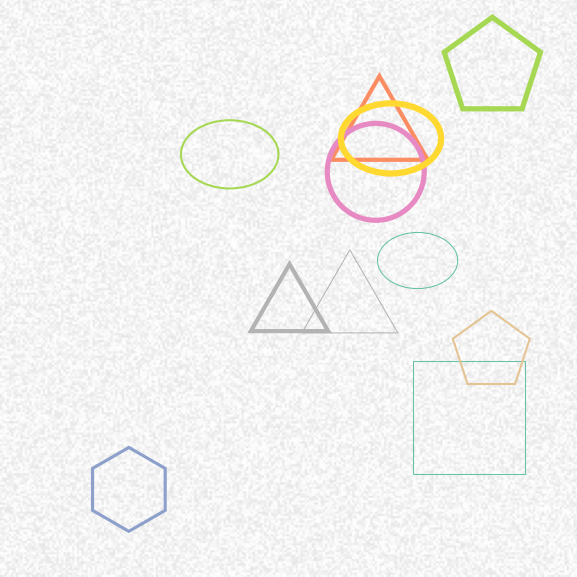[{"shape": "oval", "thickness": 0.5, "radius": 0.35, "center": [0.723, 0.548]}, {"shape": "square", "thickness": 0.5, "radius": 0.49, "center": [0.812, 0.276]}, {"shape": "triangle", "thickness": 2, "radius": 0.48, "center": [0.657, 0.771]}, {"shape": "hexagon", "thickness": 1.5, "radius": 0.36, "center": [0.223, 0.152]}, {"shape": "circle", "thickness": 2.5, "radius": 0.42, "center": [0.651, 0.702]}, {"shape": "pentagon", "thickness": 2.5, "radius": 0.44, "center": [0.853, 0.882]}, {"shape": "oval", "thickness": 1, "radius": 0.42, "center": [0.398, 0.732]}, {"shape": "oval", "thickness": 3, "radius": 0.43, "center": [0.677, 0.759]}, {"shape": "pentagon", "thickness": 1, "radius": 0.35, "center": [0.851, 0.391]}, {"shape": "triangle", "thickness": 2, "radius": 0.39, "center": [0.501, 0.464]}, {"shape": "triangle", "thickness": 0.5, "radius": 0.48, "center": [0.606, 0.471]}]